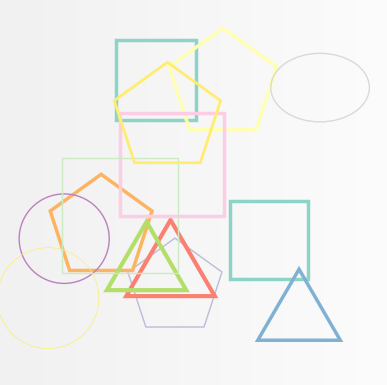[{"shape": "square", "thickness": 2.5, "radius": 0.51, "center": [0.695, 0.376]}, {"shape": "square", "thickness": 2.5, "radius": 0.51, "center": [0.403, 0.792]}, {"shape": "pentagon", "thickness": 2.5, "radius": 0.73, "center": [0.575, 0.781]}, {"shape": "pentagon", "thickness": 1, "radius": 0.64, "center": [0.451, 0.254]}, {"shape": "triangle", "thickness": 3, "radius": 0.66, "center": [0.44, 0.297]}, {"shape": "triangle", "thickness": 2.5, "radius": 0.61, "center": [0.772, 0.178]}, {"shape": "pentagon", "thickness": 2.5, "radius": 0.69, "center": [0.261, 0.409]}, {"shape": "triangle", "thickness": 3, "radius": 0.59, "center": [0.378, 0.305]}, {"shape": "square", "thickness": 2.5, "radius": 0.67, "center": [0.445, 0.572]}, {"shape": "oval", "thickness": 1, "radius": 0.64, "center": [0.826, 0.773]}, {"shape": "circle", "thickness": 1, "radius": 0.58, "center": [0.166, 0.38]}, {"shape": "square", "thickness": 1, "radius": 0.75, "center": [0.311, 0.44]}, {"shape": "circle", "thickness": 0.5, "radius": 0.66, "center": [0.124, 0.226]}, {"shape": "pentagon", "thickness": 2, "radius": 0.72, "center": [0.432, 0.694]}]